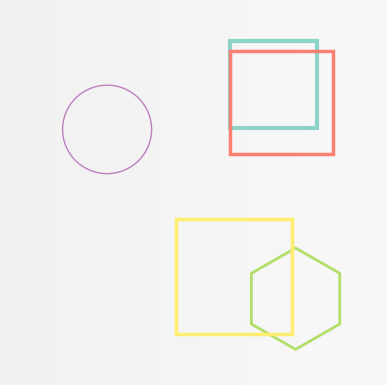[{"shape": "square", "thickness": 3, "radius": 0.57, "center": [0.706, 0.78]}, {"shape": "square", "thickness": 2.5, "radius": 0.66, "center": [0.726, 0.734]}, {"shape": "hexagon", "thickness": 2, "radius": 0.66, "center": [0.763, 0.224]}, {"shape": "circle", "thickness": 1, "radius": 0.57, "center": [0.276, 0.664]}, {"shape": "square", "thickness": 2.5, "radius": 0.75, "center": [0.604, 0.282]}]